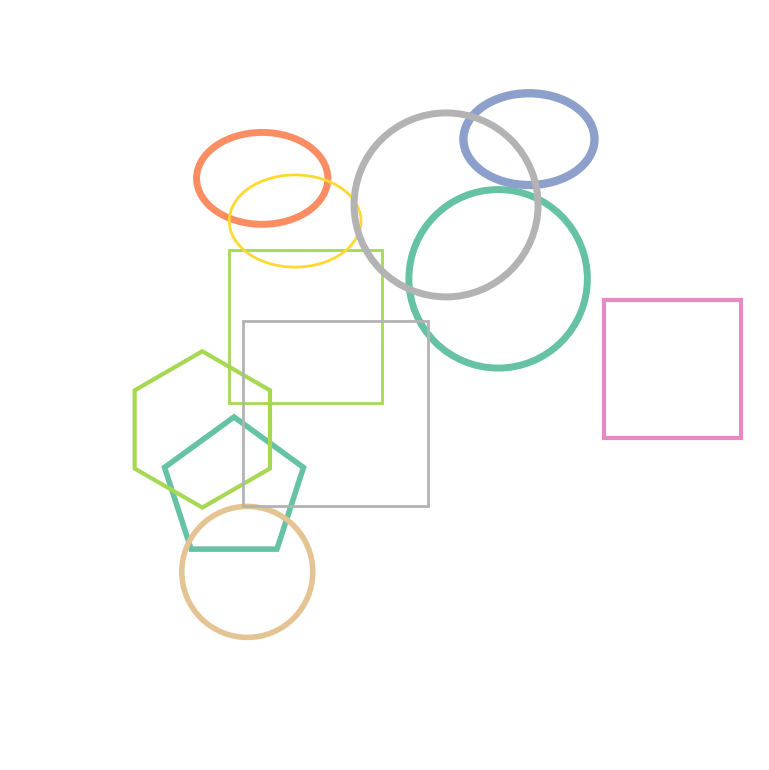[{"shape": "pentagon", "thickness": 2, "radius": 0.47, "center": [0.304, 0.364]}, {"shape": "circle", "thickness": 2.5, "radius": 0.58, "center": [0.647, 0.638]}, {"shape": "oval", "thickness": 2.5, "radius": 0.43, "center": [0.341, 0.768]}, {"shape": "oval", "thickness": 3, "radius": 0.43, "center": [0.687, 0.819]}, {"shape": "square", "thickness": 1.5, "radius": 0.45, "center": [0.873, 0.52]}, {"shape": "square", "thickness": 1, "radius": 0.5, "center": [0.397, 0.576]}, {"shape": "hexagon", "thickness": 1.5, "radius": 0.51, "center": [0.263, 0.442]}, {"shape": "oval", "thickness": 1, "radius": 0.43, "center": [0.383, 0.713]}, {"shape": "circle", "thickness": 2, "radius": 0.43, "center": [0.321, 0.257]}, {"shape": "circle", "thickness": 2.5, "radius": 0.6, "center": [0.579, 0.734]}, {"shape": "square", "thickness": 1, "radius": 0.6, "center": [0.436, 0.463]}]